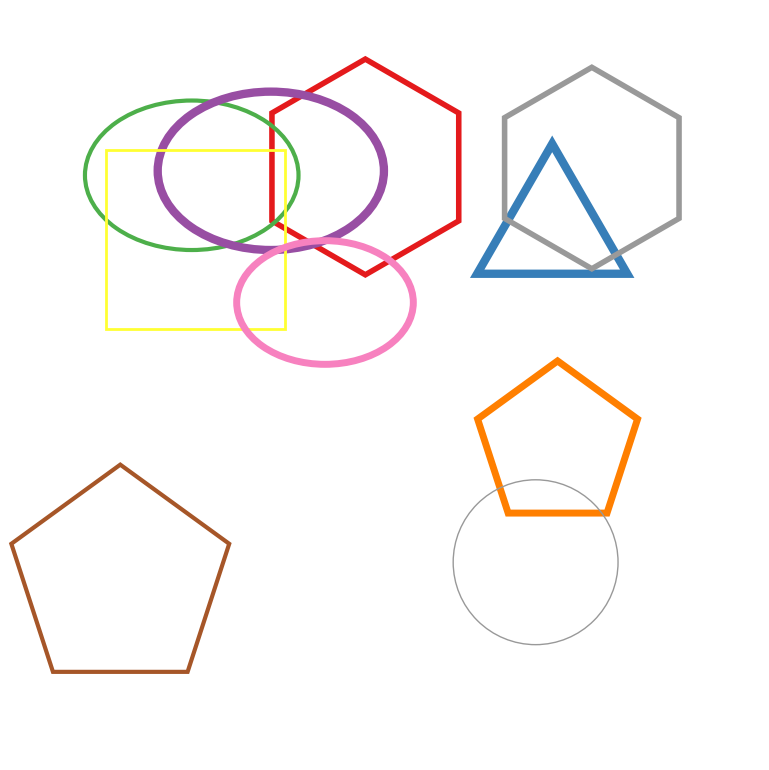[{"shape": "hexagon", "thickness": 2, "radius": 0.7, "center": [0.474, 0.783]}, {"shape": "triangle", "thickness": 3, "radius": 0.56, "center": [0.717, 0.701]}, {"shape": "oval", "thickness": 1.5, "radius": 0.69, "center": [0.249, 0.772]}, {"shape": "oval", "thickness": 3, "radius": 0.73, "center": [0.352, 0.778]}, {"shape": "pentagon", "thickness": 2.5, "radius": 0.55, "center": [0.724, 0.422]}, {"shape": "square", "thickness": 1, "radius": 0.58, "center": [0.253, 0.689]}, {"shape": "pentagon", "thickness": 1.5, "radius": 0.74, "center": [0.156, 0.248]}, {"shape": "oval", "thickness": 2.5, "radius": 0.57, "center": [0.422, 0.607]}, {"shape": "hexagon", "thickness": 2, "radius": 0.65, "center": [0.769, 0.782]}, {"shape": "circle", "thickness": 0.5, "radius": 0.54, "center": [0.696, 0.27]}]